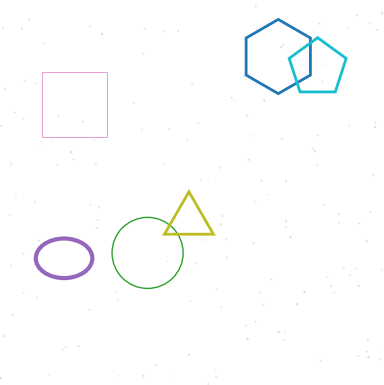[{"shape": "hexagon", "thickness": 2, "radius": 0.48, "center": [0.723, 0.853]}, {"shape": "circle", "thickness": 1, "radius": 0.46, "center": [0.383, 0.343]}, {"shape": "oval", "thickness": 3, "radius": 0.37, "center": [0.166, 0.329]}, {"shape": "square", "thickness": 0.5, "radius": 0.42, "center": [0.194, 0.728]}, {"shape": "triangle", "thickness": 2, "radius": 0.37, "center": [0.491, 0.428]}, {"shape": "pentagon", "thickness": 2, "radius": 0.39, "center": [0.825, 0.824]}]